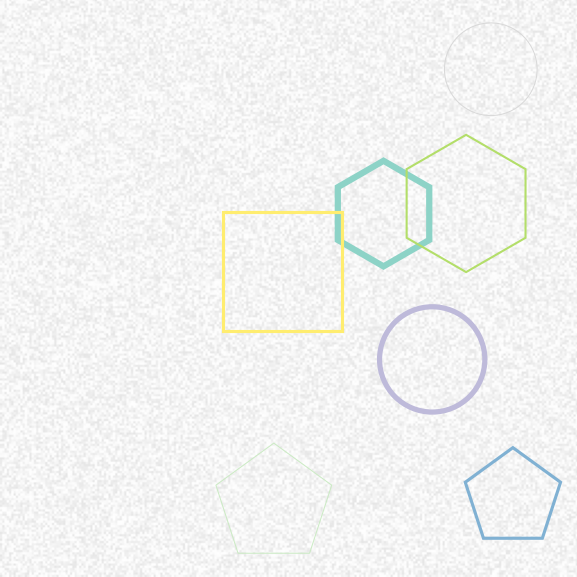[{"shape": "hexagon", "thickness": 3, "radius": 0.46, "center": [0.664, 0.629]}, {"shape": "circle", "thickness": 2.5, "radius": 0.46, "center": [0.748, 0.377]}, {"shape": "pentagon", "thickness": 1.5, "radius": 0.43, "center": [0.888, 0.137]}, {"shape": "hexagon", "thickness": 1, "radius": 0.59, "center": [0.807, 0.647]}, {"shape": "circle", "thickness": 0.5, "radius": 0.4, "center": [0.85, 0.879]}, {"shape": "pentagon", "thickness": 0.5, "radius": 0.53, "center": [0.474, 0.126]}, {"shape": "square", "thickness": 1.5, "radius": 0.52, "center": [0.489, 0.529]}]